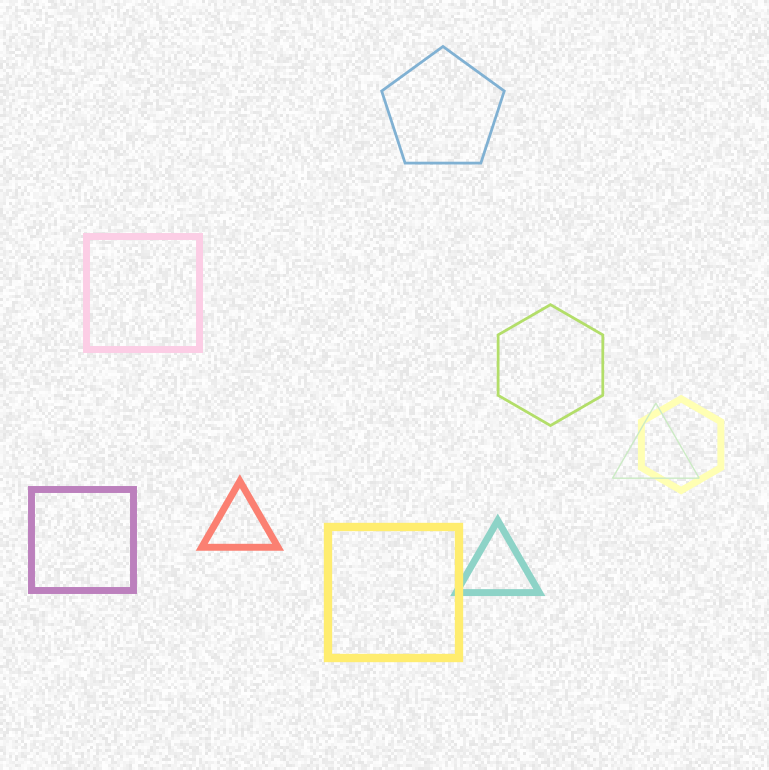[{"shape": "triangle", "thickness": 2.5, "radius": 0.31, "center": [0.646, 0.262]}, {"shape": "hexagon", "thickness": 2.5, "radius": 0.3, "center": [0.885, 0.423]}, {"shape": "triangle", "thickness": 2.5, "radius": 0.29, "center": [0.312, 0.318]}, {"shape": "pentagon", "thickness": 1, "radius": 0.42, "center": [0.575, 0.856]}, {"shape": "hexagon", "thickness": 1, "radius": 0.39, "center": [0.715, 0.526]}, {"shape": "square", "thickness": 2.5, "radius": 0.37, "center": [0.185, 0.62]}, {"shape": "square", "thickness": 2.5, "radius": 0.33, "center": [0.107, 0.299]}, {"shape": "triangle", "thickness": 0.5, "radius": 0.32, "center": [0.852, 0.411]}, {"shape": "square", "thickness": 3, "radius": 0.43, "center": [0.511, 0.23]}]